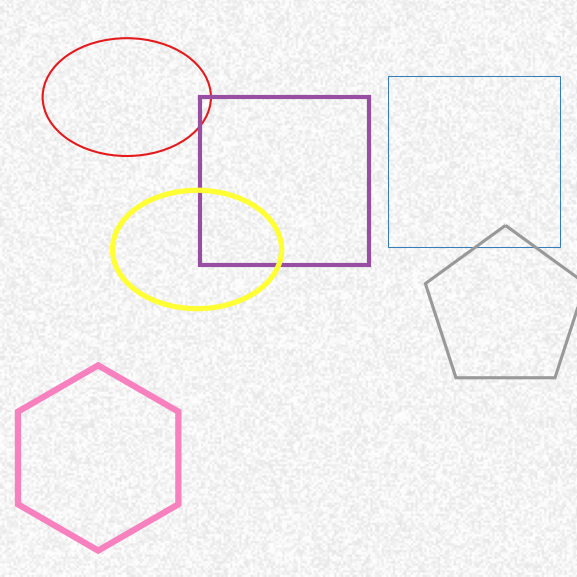[{"shape": "oval", "thickness": 1, "radius": 0.73, "center": [0.22, 0.831]}, {"shape": "square", "thickness": 0.5, "radius": 0.74, "center": [0.82, 0.719]}, {"shape": "square", "thickness": 2, "radius": 0.73, "center": [0.492, 0.685]}, {"shape": "oval", "thickness": 2.5, "radius": 0.73, "center": [0.341, 0.567]}, {"shape": "hexagon", "thickness": 3, "radius": 0.8, "center": [0.17, 0.206]}, {"shape": "pentagon", "thickness": 1.5, "radius": 0.73, "center": [0.875, 0.463]}]